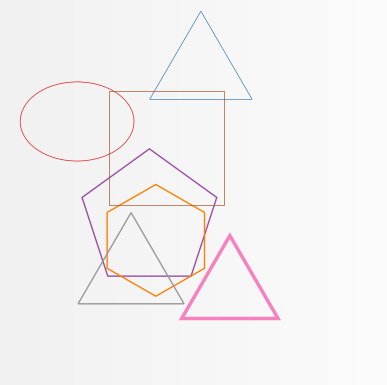[{"shape": "oval", "thickness": 0.5, "radius": 0.73, "center": [0.199, 0.684]}, {"shape": "triangle", "thickness": 0.5, "radius": 0.76, "center": [0.518, 0.818]}, {"shape": "pentagon", "thickness": 1, "radius": 0.91, "center": [0.386, 0.431]}, {"shape": "hexagon", "thickness": 1, "radius": 0.73, "center": [0.402, 0.376]}, {"shape": "square", "thickness": 0.5, "radius": 0.74, "center": [0.429, 0.616]}, {"shape": "triangle", "thickness": 2.5, "radius": 0.72, "center": [0.593, 0.244]}, {"shape": "triangle", "thickness": 1, "radius": 0.79, "center": [0.338, 0.29]}]